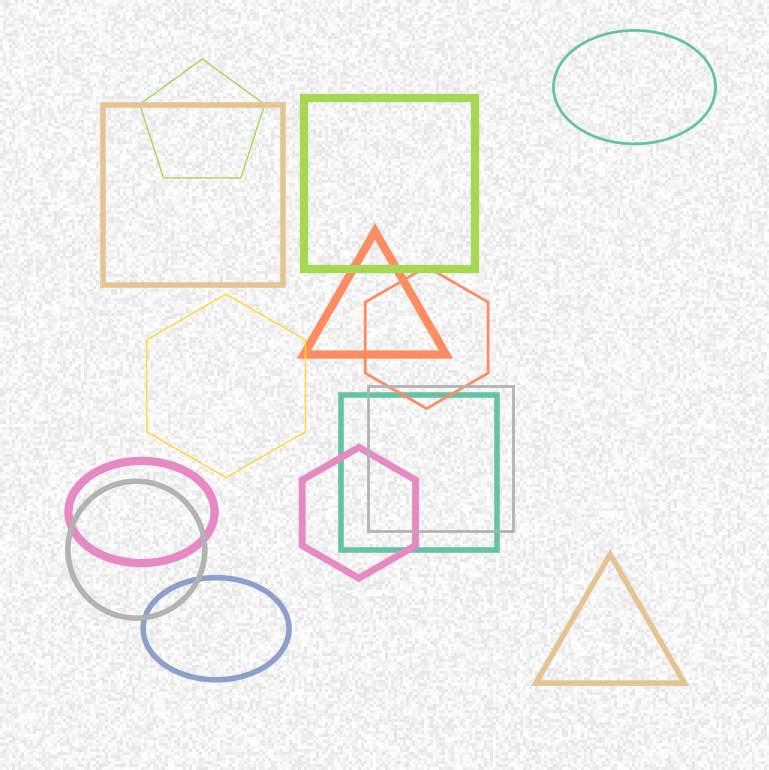[{"shape": "square", "thickness": 2, "radius": 0.5, "center": [0.544, 0.386]}, {"shape": "oval", "thickness": 1, "radius": 0.53, "center": [0.824, 0.887]}, {"shape": "triangle", "thickness": 3, "radius": 0.53, "center": [0.487, 0.593]}, {"shape": "hexagon", "thickness": 1, "radius": 0.46, "center": [0.554, 0.561]}, {"shape": "oval", "thickness": 2, "radius": 0.47, "center": [0.281, 0.184]}, {"shape": "oval", "thickness": 3, "radius": 0.47, "center": [0.184, 0.335]}, {"shape": "hexagon", "thickness": 2.5, "radius": 0.43, "center": [0.466, 0.334]}, {"shape": "pentagon", "thickness": 0.5, "radius": 0.43, "center": [0.263, 0.838]}, {"shape": "square", "thickness": 3, "radius": 0.56, "center": [0.506, 0.761]}, {"shape": "hexagon", "thickness": 0.5, "radius": 0.6, "center": [0.294, 0.499]}, {"shape": "square", "thickness": 2, "radius": 0.58, "center": [0.251, 0.747]}, {"shape": "triangle", "thickness": 2, "radius": 0.56, "center": [0.792, 0.169]}, {"shape": "square", "thickness": 1, "radius": 0.47, "center": [0.573, 0.405]}, {"shape": "circle", "thickness": 2, "radius": 0.44, "center": [0.177, 0.286]}]